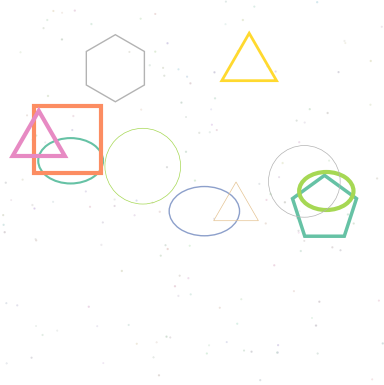[{"shape": "oval", "thickness": 1.5, "radius": 0.42, "center": [0.184, 0.582]}, {"shape": "pentagon", "thickness": 2.5, "radius": 0.44, "center": [0.843, 0.457]}, {"shape": "square", "thickness": 3, "radius": 0.44, "center": [0.176, 0.638]}, {"shape": "oval", "thickness": 1, "radius": 0.46, "center": [0.531, 0.452]}, {"shape": "triangle", "thickness": 3, "radius": 0.39, "center": [0.101, 0.634]}, {"shape": "circle", "thickness": 0.5, "radius": 0.49, "center": [0.371, 0.568]}, {"shape": "oval", "thickness": 3, "radius": 0.35, "center": [0.848, 0.504]}, {"shape": "triangle", "thickness": 2, "radius": 0.41, "center": [0.647, 0.832]}, {"shape": "triangle", "thickness": 0.5, "radius": 0.34, "center": [0.613, 0.46]}, {"shape": "circle", "thickness": 0.5, "radius": 0.47, "center": [0.79, 0.529]}, {"shape": "hexagon", "thickness": 1, "radius": 0.44, "center": [0.3, 0.823]}]